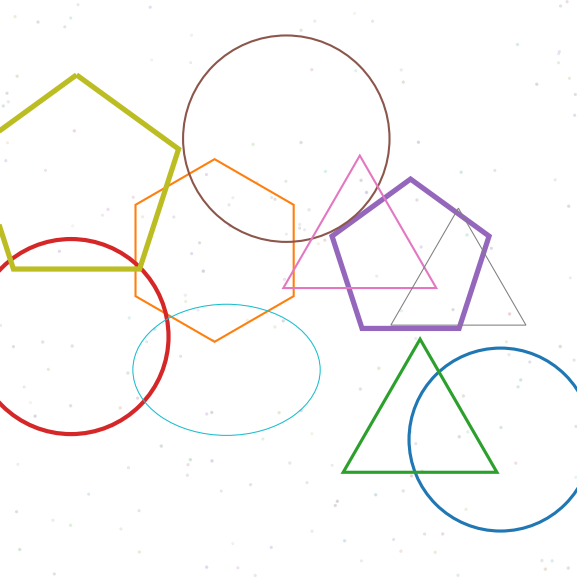[{"shape": "circle", "thickness": 1.5, "radius": 0.79, "center": [0.867, 0.238]}, {"shape": "hexagon", "thickness": 1, "radius": 0.79, "center": [0.372, 0.565]}, {"shape": "triangle", "thickness": 1.5, "radius": 0.77, "center": [0.727, 0.258]}, {"shape": "circle", "thickness": 2, "radius": 0.84, "center": [0.123, 0.416]}, {"shape": "pentagon", "thickness": 2.5, "radius": 0.71, "center": [0.711, 0.546]}, {"shape": "circle", "thickness": 1, "radius": 0.89, "center": [0.496, 0.759]}, {"shape": "triangle", "thickness": 1, "radius": 0.76, "center": [0.623, 0.577]}, {"shape": "triangle", "thickness": 0.5, "radius": 0.68, "center": [0.794, 0.504]}, {"shape": "pentagon", "thickness": 2.5, "radius": 0.93, "center": [0.133, 0.684]}, {"shape": "oval", "thickness": 0.5, "radius": 0.81, "center": [0.392, 0.359]}]